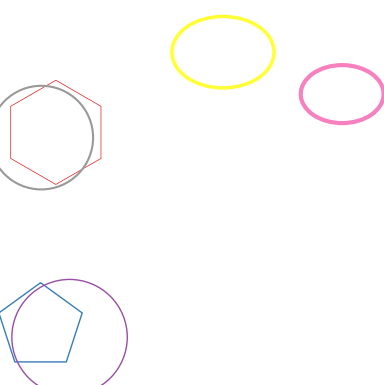[{"shape": "hexagon", "thickness": 0.5, "radius": 0.68, "center": [0.145, 0.656]}, {"shape": "pentagon", "thickness": 1, "radius": 0.57, "center": [0.105, 0.152]}, {"shape": "circle", "thickness": 1, "radius": 0.75, "center": [0.181, 0.124]}, {"shape": "oval", "thickness": 2.5, "radius": 0.66, "center": [0.579, 0.864]}, {"shape": "oval", "thickness": 3, "radius": 0.54, "center": [0.889, 0.756]}, {"shape": "circle", "thickness": 1.5, "radius": 0.67, "center": [0.107, 0.643]}]